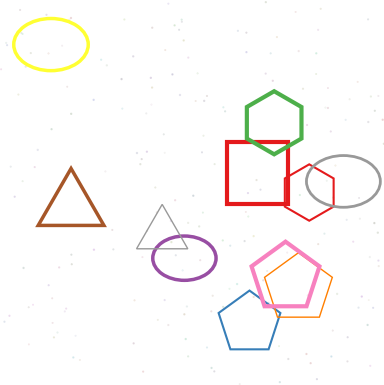[{"shape": "square", "thickness": 3, "radius": 0.4, "center": [0.669, 0.55]}, {"shape": "hexagon", "thickness": 1.5, "radius": 0.37, "center": [0.803, 0.5]}, {"shape": "pentagon", "thickness": 1.5, "radius": 0.42, "center": [0.648, 0.161]}, {"shape": "hexagon", "thickness": 3, "radius": 0.41, "center": [0.712, 0.681]}, {"shape": "oval", "thickness": 2.5, "radius": 0.41, "center": [0.479, 0.329]}, {"shape": "pentagon", "thickness": 1, "radius": 0.46, "center": [0.775, 0.251]}, {"shape": "oval", "thickness": 2.5, "radius": 0.48, "center": [0.132, 0.884]}, {"shape": "triangle", "thickness": 2.5, "radius": 0.49, "center": [0.185, 0.464]}, {"shape": "pentagon", "thickness": 3, "radius": 0.46, "center": [0.742, 0.28]}, {"shape": "oval", "thickness": 2, "radius": 0.48, "center": [0.892, 0.529]}, {"shape": "triangle", "thickness": 1, "radius": 0.38, "center": [0.421, 0.392]}]